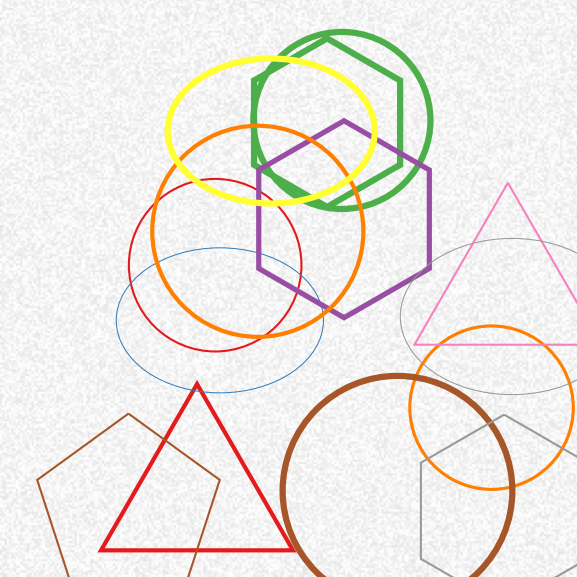[{"shape": "circle", "thickness": 1, "radius": 0.75, "center": [0.373, 0.54]}, {"shape": "triangle", "thickness": 2, "radius": 0.96, "center": [0.341, 0.142]}, {"shape": "oval", "thickness": 0.5, "radius": 0.9, "center": [0.381, 0.444]}, {"shape": "hexagon", "thickness": 3, "radius": 0.73, "center": [0.566, 0.787]}, {"shape": "circle", "thickness": 3, "radius": 0.77, "center": [0.592, 0.791]}, {"shape": "hexagon", "thickness": 2.5, "radius": 0.85, "center": [0.596, 0.62]}, {"shape": "circle", "thickness": 1.5, "radius": 0.71, "center": [0.851, 0.293]}, {"shape": "circle", "thickness": 2, "radius": 0.91, "center": [0.446, 0.599]}, {"shape": "oval", "thickness": 3, "radius": 0.9, "center": [0.47, 0.772]}, {"shape": "pentagon", "thickness": 1, "radius": 0.83, "center": [0.223, 0.117]}, {"shape": "circle", "thickness": 3, "radius": 0.99, "center": [0.688, 0.149]}, {"shape": "triangle", "thickness": 1, "radius": 0.93, "center": [0.879, 0.496]}, {"shape": "oval", "thickness": 0.5, "radius": 0.97, "center": [0.886, 0.451]}, {"shape": "hexagon", "thickness": 1, "radius": 0.83, "center": [0.873, 0.115]}]